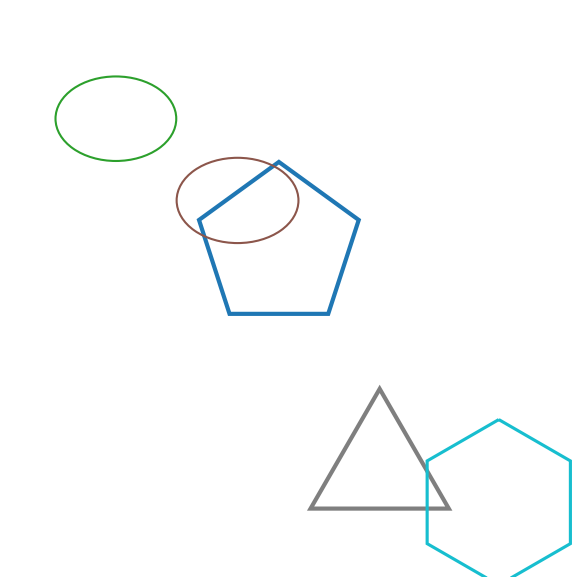[{"shape": "pentagon", "thickness": 2, "radius": 0.73, "center": [0.483, 0.573]}, {"shape": "oval", "thickness": 1, "radius": 0.52, "center": [0.201, 0.794]}, {"shape": "oval", "thickness": 1, "radius": 0.53, "center": [0.411, 0.652]}, {"shape": "triangle", "thickness": 2, "radius": 0.69, "center": [0.657, 0.188]}, {"shape": "hexagon", "thickness": 1.5, "radius": 0.72, "center": [0.864, 0.129]}]